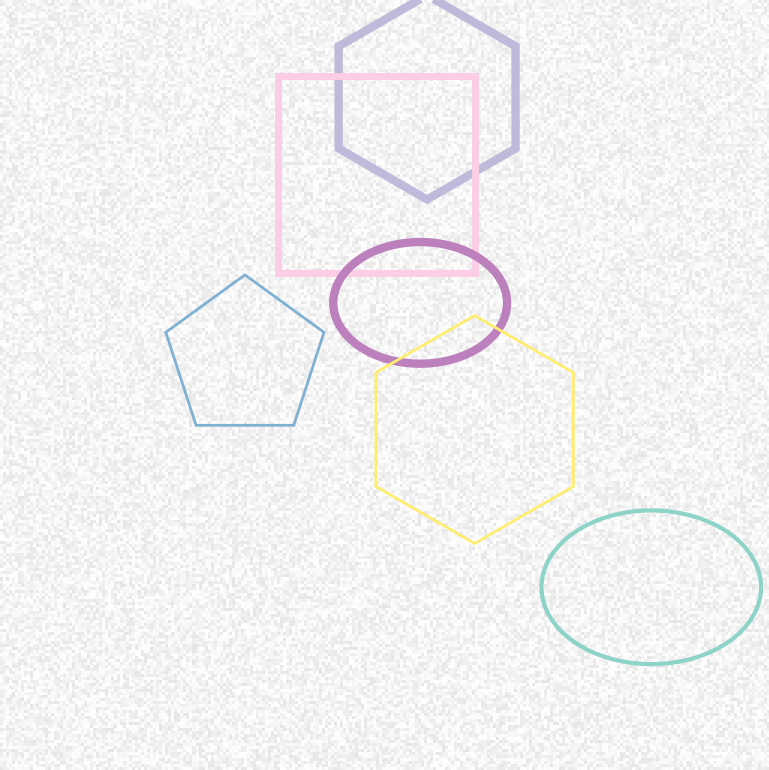[{"shape": "oval", "thickness": 1.5, "radius": 0.71, "center": [0.846, 0.237]}, {"shape": "hexagon", "thickness": 3, "radius": 0.66, "center": [0.555, 0.874]}, {"shape": "pentagon", "thickness": 1, "radius": 0.54, "center": [0.318, 0.535]}, {"shape": "square", "thickness": 2.5, "radius": 0.64, "center": [0.489, 0.773]}, {"shape": "oval", "thickness": 3, "radius": 0.56, "center": [0.546, 0.607]}, {"shape": "hexagon", "thickness": 1, "radius": 0.74, "center": [0.616, 0.442]}]